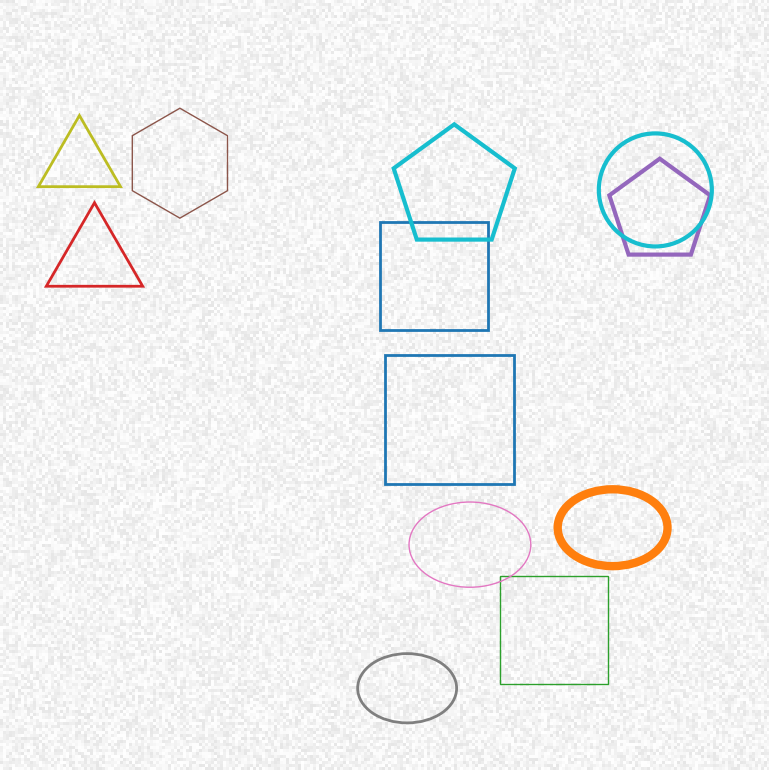[{"shape": "square", "thickness": 1, "radius": 0.35, "center": [0.563, 0.642]}, {"shape": "square", "thickness": 1, "radius": 0.42, "center": [0.583, 0.455]}, {"shape": "oval", "thickness": 3, "radius": 0.36, "center": [0.796, 0.315]}, {"shape": "square", "thickness": 0.5, "radius": 0.35, "center": [0.719, 0.182]}, {"shape": "triangle", "thickness": 1, "radius": 0.36, "center": [0.123, 0.664]}, {"shape": "pentagon", "thickness": 1.5, "radius": 0.34, "center": [0.857, 0.725]}, {"shape": "hexagon", "thickness": 0.5, "radius": 0.36, "center": [0.234, 0.788]}, {"shape": "oval", "thickness": 0.5, "radius": 0.4, "center": [0.61, 0.293]}, {"shape": "oval", "thickness": 1, "radius": 0.32, "center": [0.529, 0.106]}, {"shape": "triangle", "thickness": 1, "radius": 0.31, "center": [0.103, 0.788]}, {"shape": "pentagon", "thickness": 1.5, "radius": 0.41, "center": [0.59, 0.756]}, {"shape": "circle", "thickness": 1.5, "radius": 0.37, "center": [0.851, 0.753]}]